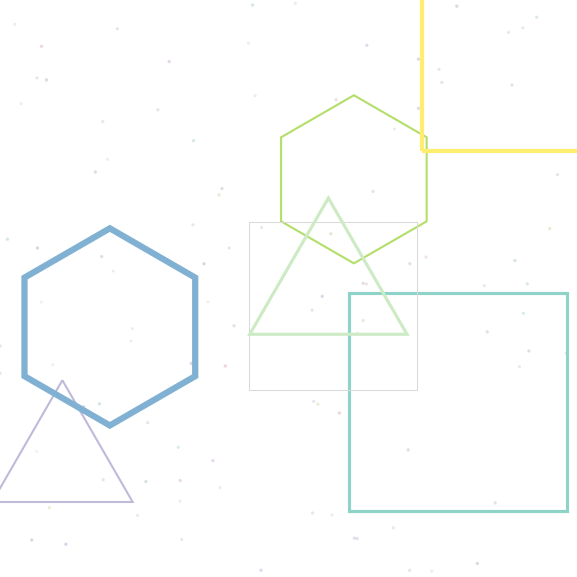[{"shape": "square", "thickness": 1.5, "radius": 0.94, "center": [0.793, 0.303]}, {"shape": "triangle", "thickness": 1, "radius": 0.7, "center": [0.108, 0.2]}, {"shape": "hexagon", "thickness": 3, "radius": 0.85, "center": [0.19, 0.433]}, {"shape": "hexagon", "thickness": 1, "radius": 0.73, "center": [0.613, 0.689]}, {"shape": "square", "thickness": 0.5, "radius": 0.73, "center": [0.577, 0.469]}, {"shape": "triangle", "thickness": 1.5, "radius": 0.79, "center": [0.569, 0.499]}, {"shape": "square", "thickness": 2, "radius": 0.75, "center": [0.88, 0.886]}]